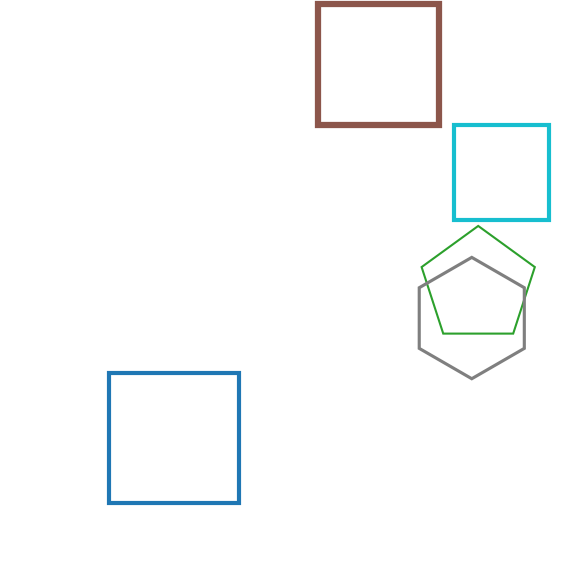[{"shape": "square", "thickness": 2, "radius": 0.56, "center": [0.301, 0.241]}, {"shape": "pentagon", "thickness": 1, "radius": 0.52, "center": [0.828, 0.505]}, {"shape": "square", "thickness": 3, "radius": 0.52, "center": [0.656, 0.888]}, {"shape": "hexagon", "thickness": 1.5, "radius": 0.53, "center": [0.817, 0.448]}, {"shape": "square", "thickness": 2, "radius": 0.41, "center": [0.869, 0.701]}]